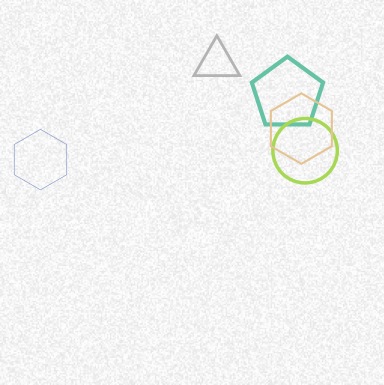[{"shape": "pentagon", "thickness": 3, "radius": 0.49, "center": [0.747, 0.756]}, {"shape": "hexagon", "thickness": 0.5, "radius": 0.39, "center": [0.105, 0.585]}, {"shape": "circle", "thickness": 2.5, "radius": 0.42, "center": [0.792, 0.609]}, {"shape": "hexagon", "thickness": 1.5, "radius": 0.46, "center": [0.783, 0.666]}, {"shape": "triangle", "thickness": 2, "radius": 0.34, "center": [0.563, 0.838]}]